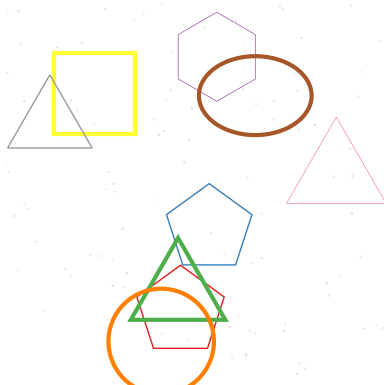[{"shape": "pentagon", "thickness": 1, "radius": 0.6, "center": [0.469, 0.192]}, {"shape": "pentagon", "thickness": 1, "radius": 0.58, "center": [0.543, 0.406]}, {"shape": "triangle", "thickness": 3, "radius": 0.71, "center": [0.462, 0.24]}, {"shape": "hexagon", "thickness": 0.5, "radius": 0.58, "center": [0.563, 0.853]}, {"shape": "circle", "thickness": 3, "radius": 0.69, "center": [0.419, 0.113]}, {"shape": "square", "thickness": 3, "radius": 0.52, "center": [0.246, 0.756]}, {"shape": "oval", "thickness": 3, "radius": 0.73, "center": [0.663, 0.752]}, {"shape": "triangle", "thickness": 0.5, "radius": 0.75, "center": [0.874, 0.547]}, {"shape": "triangle", "thickness": 1, "radius": 0.63, "center": [0.129, 0.679]}]